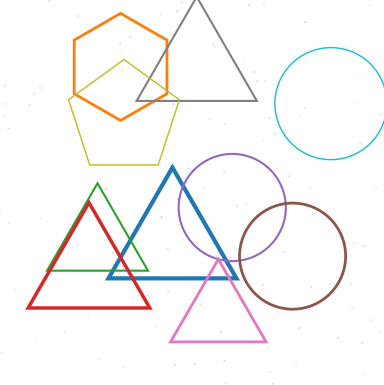[{"shape": "triangle", "thickness": 3, "radius": 0.96, "center": [0.448, 0.373]}, {"shape": "hexagon", "thickness": 2, "radius": 0.7, "center": [0.313, 0.826]}, {"shape": "triangle", "thickness": 1.5, "radius": 0.76, "center": [0.253, 0.373]}, {"shape": "triangle", "thickness": 2.5, "radius": 0.91, "center": [0.231, 0.291]}, {"shape": "circle", "thickness": 1.5, "radius": 0.7, "center": [0.603, 0.461]}, {"shape": "circle", "thickness": 2, "radius": 0.69, "center": [0.76, 0.335]}, {"shape": "triangle", "thickness": 2, "radius": 0.72, "center": [0.567, 0.184]}, {"shape": "triangle", "thickness": 1.5, "radius": 0.9, "center": [0.511, 0.828]}, {"shape": "pentagon", "thickness": 1, "radius": 0.76, "center": [0.322, 0.694]}, {"shape": "circle", "thickness": 1, "radius": 0.73, "center": [0.859, 0.731]}]